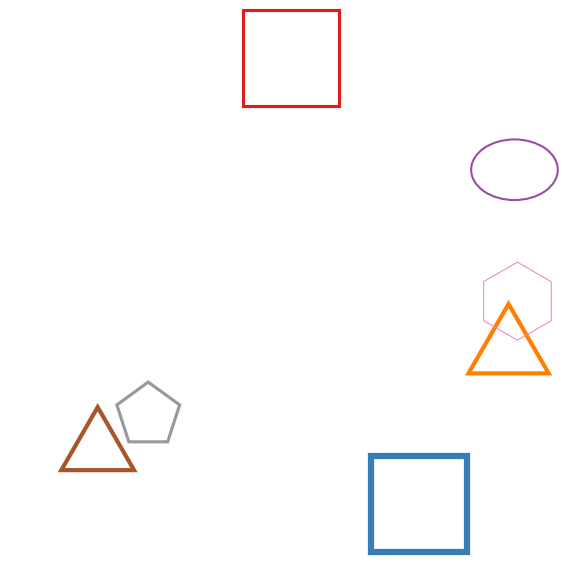[{"shape": "square", "thickness": 1.5, "radius": 0.42, "center": [0.503, 0.899]}, {"shape": "square", "thickness": 3, "radius": 0.41, "center": [0.726, 0.126]}, {"shape": "oval", "thickness": 1, "radius": 0.38, "center": [0.891, 0.705]}, {"shape": "triangle", "thickness": 2, "radius": 0.4, "center": [0.881, 0.393]}, {"shape": "triangle", "thickness": 2, "radius": 0.36, "center": [0.169, 0.221]}, {"shape": "hexagon", "thickness": 0.5, "radius": 0.34, "center": [0.896, 0.478]}, {"shape": "pentagon", "thickness": 1.5, "radius": 0.29, "center": [0.257, 0.28]}]